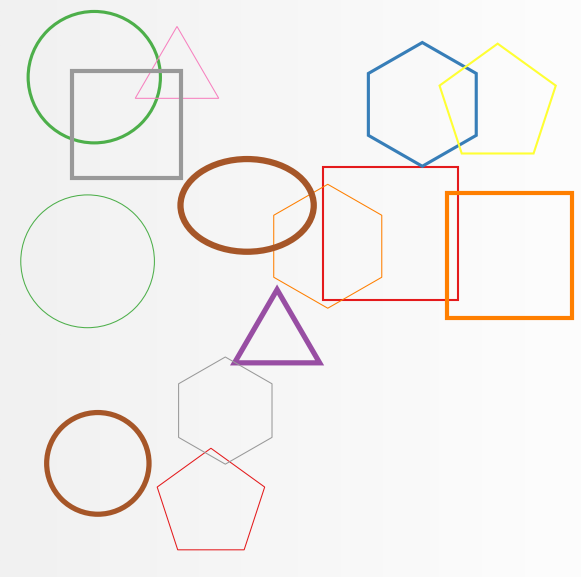[{"shape": "square", "thickness": 1, "radius": 0.58, "center": [0.672, 0.595]}, {"shape": "pentagon", "thickness": 0.5, "radius": 0.49, "center": [0.363, 0.126]}, {"shape": "hexagon", "thickness": 1.5, "radius": 0.54, "center": [0.727, 0.818]}, {"shape": "circle", "thickness": 0.5, "radius": 0.57, "center": [0.151, 0.547]}, {"shape": "circle", "thickness": 1.5, "radius": 0.57, "center": [0.162, 0.866]}, {"shape": "triangle", "thickness": 2.5, "radius": 0.42, "center": [0.477, 0.413]}, {"shape": "hexagon", "thickness": 0.5, "radius": 0.54, "center": [0.564, 0.573]}, {"shape": "square", "thickness": 2, "radius": 0.54, "center": [0.876, 0.557]}, {"shape": "pentagon", "thickness": 1, "radius": 0.53, "center": [0.856, 0.818]}, {"shape": "oval", "thickness": 3, "radius": 0.57, "center": [0.425, 0.643]}, {"shape": "circle", "thickness": 2.5, "radius": 0.44, "center": [0.168, 0.197]}, {"shape": "triangle", "thickness": 0.5, "radius": 0.41, "center": [0.305, 0.87]}, {"shape": "hexagon", "thickness": 0.5, "radius": 0.46, "center": [0.388, 0.288]}, {"shape": "square", "thickness": 2, "radius": 0.47, "center": [0.217, 0.784]}]